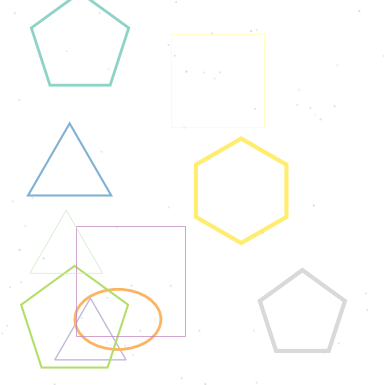[{"shape": "pentagon", "thickness": 2, "radius": 0.67, "center": [0.208, 0.886]}, {"shape": "square", "thickness": 0.5, "radius": 0.61, "center": [0.565, 0.791]}, {"shape": "triangle", "thickness": 1, "radius": 0.53, "center": [0.235, 0.119]}, {"shape": "triangle", "thickness": 1.5, "radius": 0.62, "center": [0.181, 0.555]}, {"shape": "oval", "thickness": 2, "radius": 0.56, "center": [0.306, 0.17]}, {"shape": "pentagon", "thickness": 1.5, "radius": 0.73, "center": [0.194, 0.163]}, {"shape": "pentagon", "thickness": 3, "radius": 0.58, "center": [0.785, 0.182]}, {"shape": "square", "thickness": 0.5, "radius": 0.71, "center": [0.339, 0.271]}, {"shape": "triangle", "thickness": 0.5, "radius": 0.55, "center": [0.172, 0.345]}, {"shape": "hexagon", "thickness": 3, "radius": 0.68, "center": [0.626, 0.504]}]